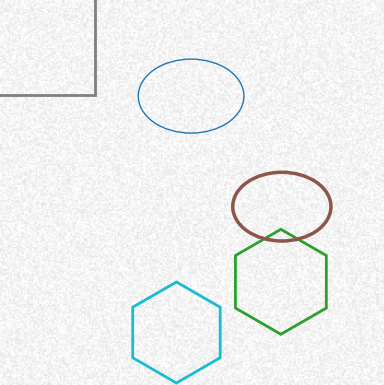[{"shape": "oval", "thickness": 1, "radius": 0.69, "center": [0.496, 0.75]}, {"shape": "hexagon", "thickness": 2, "radius": 0.68, "center": [0.73, 0.268]}, {"shape": "oval", "thickness": 2.5, "radius": 0.64, "center": [0.732, 0.463]}, {"shape": "square", "thickness": 2, "radius": 0.67, "center": [0.112, 0.888]}, {"shape": "hexagon", "thickness": 2, "radius": 0.66, "center": [0.458, 0.136]}]